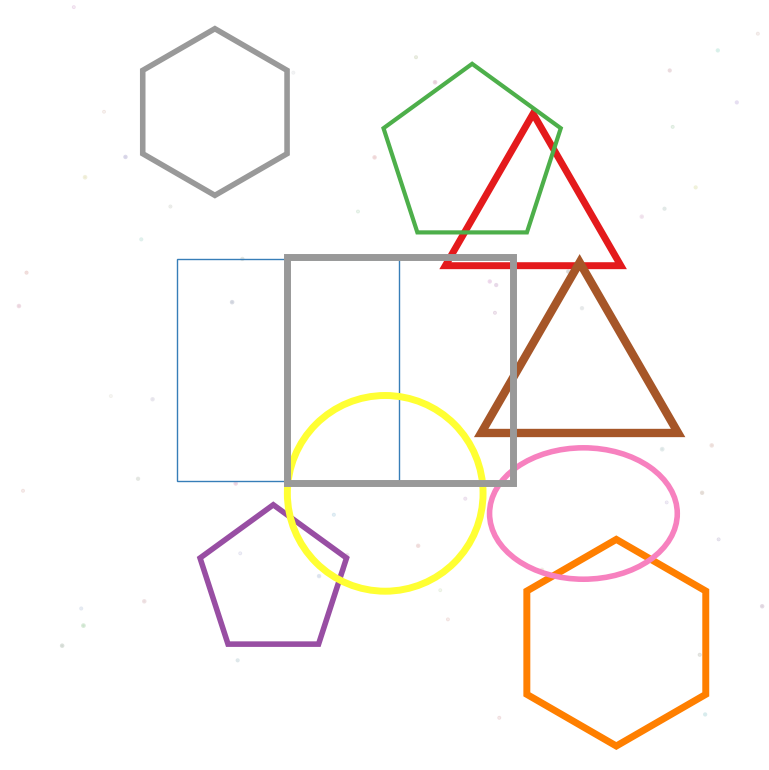[{"shape": "triangle", "thickness": 2.5, "radius": 0.66, "center": [0.692, 0.721]}, {"shape": "square", "thickness": 0.5, "radius": 0.72, "center": [0.374, 0.52]}, {"shape": "pentagon", "thickness": 1.5, "radius": 0.61, "center": [0.613, 0.796]}, {"shape": "pentagon", "thickness": 2, "radius": 0.5, "center": [0.355, 0.244]}, {"shape": "hexagon", "thickness": 2.5, "radius": 0.67, "center": [0.8, 0.165]}, {"shape": "circle", "thickness": 2.5, "radius": 0.64, "center": [0.5, 0.359]}, {"shape": "triangle", "thickness": 3, "radius": 0.74, "center": [0.753, 0.512]}, {"shape": "oval", "thickness": 2, "radius": 0.61, "center": [0.758, 0.333]}, {"shape": "square", "thickness": 2.5, "radius": 0.73, "center": [0.52, 0.52]}, {"shape": "hexagon", "thickness": 2, "radius": 0.54, "center": [0.279, 0.855]}]